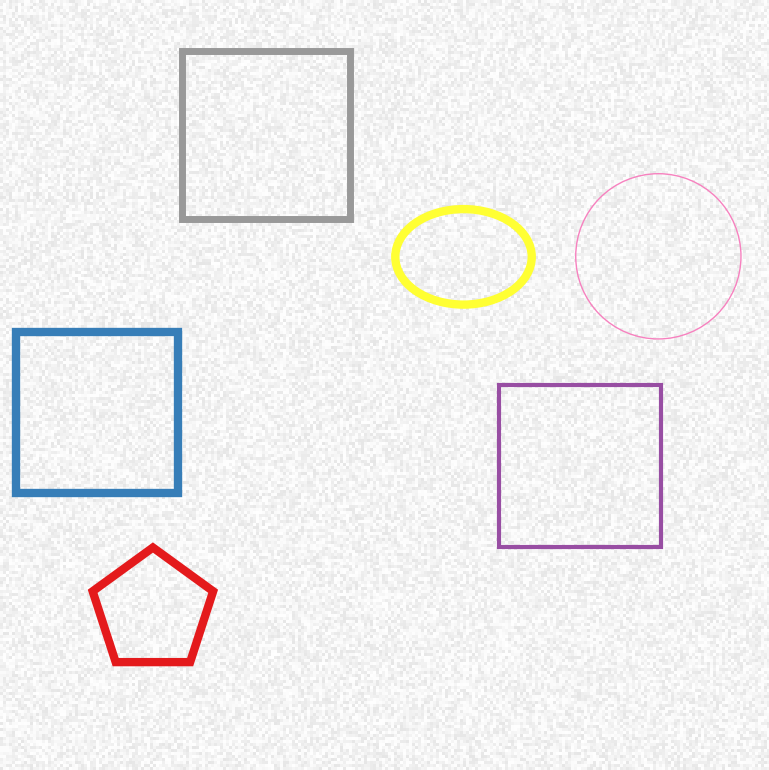[{"shape": "pentagon", "thickness": 3, "radius": 0.41, "center": [0.199, 0.207]}, {"shape": "square", "thickness": 3, "radius": 0.52, "center": [0.126, 0.464]}, {"shape": "square", "thickness": 1.5, "radius": 0.53, "center": [0.753, 0.395]}, {"shape": "oval", "thickness": 3, "radius": 0.44, "center": [0.602, 0.666]}, {"shape": "circle", "thickness": 0.5, "radius": 0.54, "center": [0.855, 0.667]}, {"shape": "square", "thickness": 2.5, "radius": 0.55, "center": [0.346, 0.824]}]